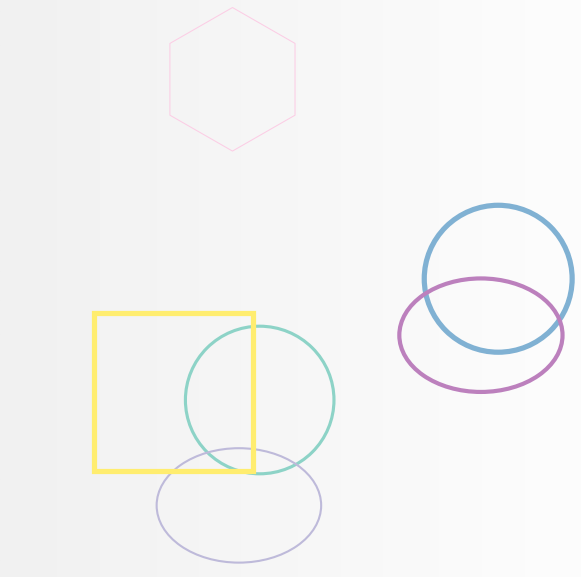[{"shape": "circle", "thickness": 1.5, "radius": 0.64, "center": [0.447, 0.306]}, {"shape": "oval", "thickness": 1, "radius": 0.71, "center": [0.411, 0.124]}, {"shape": "circle", "thickness": 2.5, "radius": 0.64, "center": [0.857, 0.516]}, {"shape": "hexagon", "thickness": 0.5, "radius": 0.62, "center": [0.4, 0.862]}, {"shape": "oval", "thickness": 2, "radius": 0.7, "center": [0.827, 0.419]}, {"shape": "square", "thickness": 2.5, "radius": 0.68, "center": [0.299, 0.321]}]